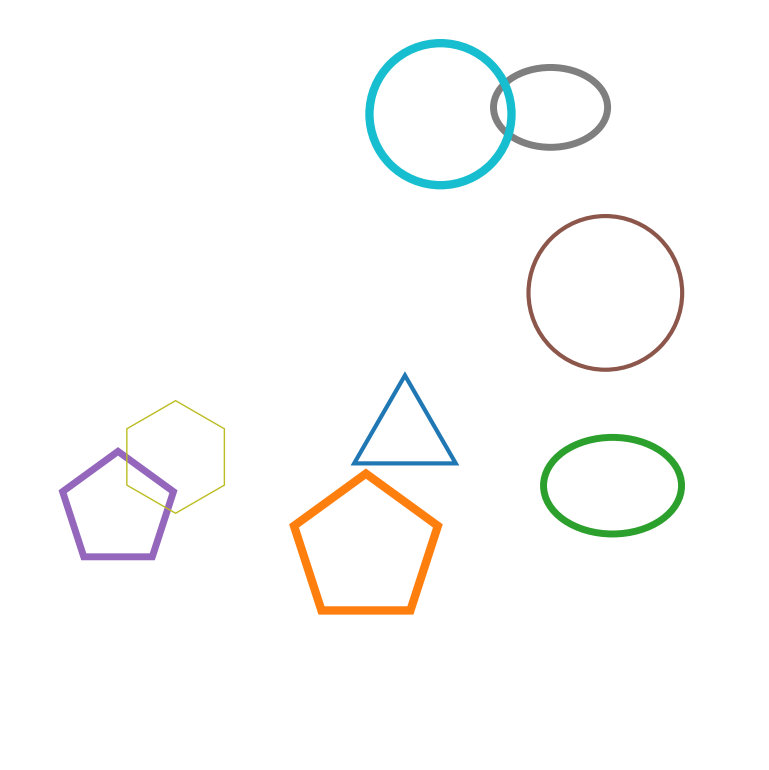[{"shape": "triangle", "thickness": 1.5, "radius": 0.38, "center": [0.526, 0.436]}, {"shape": "pentagon", "thickness": 3, "radius": 0.49, "center": [0.475, 0.287]}, {"shape": "oval", "thickness": 2.5, "radius": 0.45, "center": [0.796, 0.369]}, {"shape": "pentagon", "thickness": 2.5, "radius": 0.38, "center": [0.153, 0.338]}, {"shape": "circle", "thickness": 1.5, "radius": 0.5, "center": [0.786, 0.62]}, {"shape": "oval", "thickness": 2.5, "radius": 0.37, "center": [0.715, 0.861]}, {"shape": "hexagon", "thickness": 0.5, "radius": 0.37, "center": [0.228, 0.407]}, {"shape": "circle", "thickness": 3, "radius": 0.46, "center": [0.572, 0.852]}]